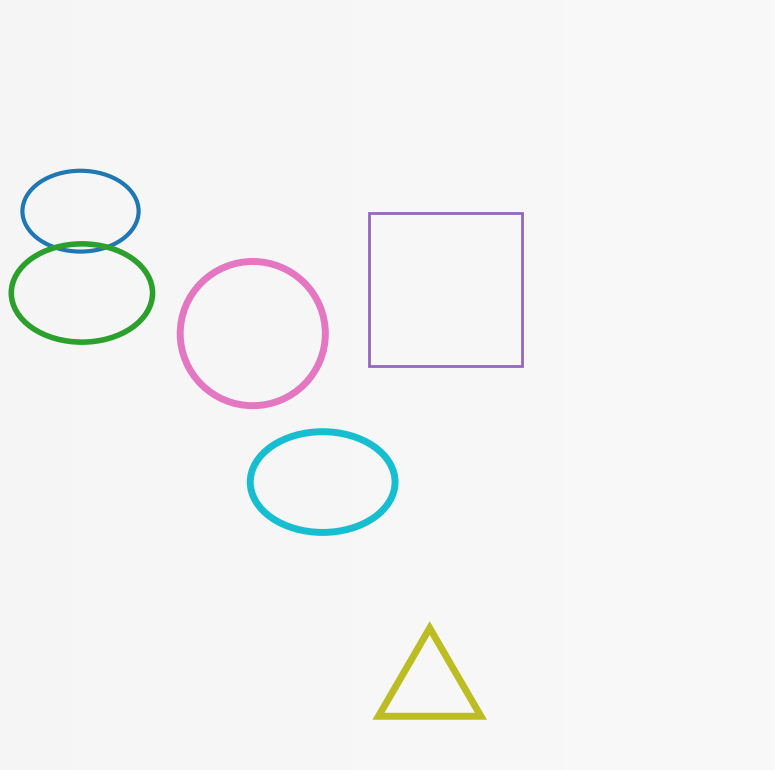[{"shape": "oval", "thickness": 1.5, "radius": 0.37, "center": [0.104, 0.726]}, {"shape": "oval", "thickness": 2, "radius": 0.46, "center": [0.106, 0.619]}, {"shape": "square", "thickness": 1, "radius": 0.49, "center": [0.575, 0.624]}, {"shape": "circle", "thickness": 2.5, "radius": 0.47, "center": [0.326, 0.567]}, {"shape": "triangle", "thickness": 2.5, "radius": 0.38, "center": [0.554, 0.108]}, {"shape": "oval", "thickness": 2.5, "radius": 0.47, "center": [0.416, 0.374]}]